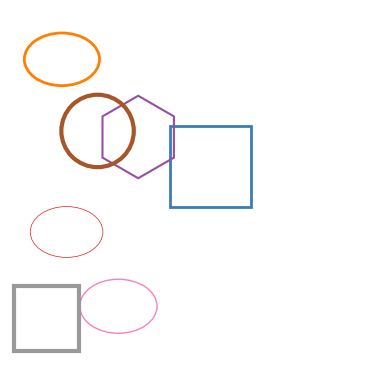[{"shape": "oval", "thickness": 0.5, "radius": 0.47, "center": [0.173, 0.397]}, {"shape": "square", "thickness": 2, "radius": 0.53, "center": [0.547, 0.568]}, {"shape": "hexagon", "thickness": 1.5, "radius": 0.54, "center": [0.359, 0.644]}, {"shape": "oval", "thickness": 2, "radius": 0.49, "center": [0.161, 0.846]}, {"shape": "circle", "thickness": 3, "radius": 0.47, "center": [0.253, 0.66]}, {"shape": "oval", "thickness": 1, "radius": 0.5, "center": [0.308, 0.205]}, {"shape": "square", "thickness": 3, "radius": 0.42, "center": [0.121, 0.172]}]